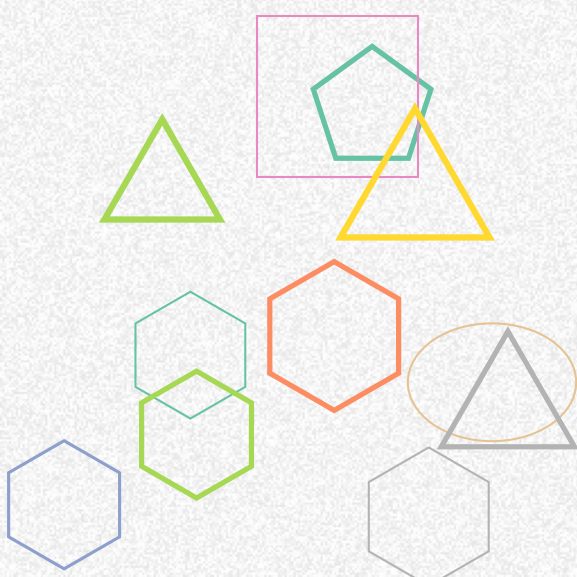[{"shape": "pentagon", "thickness": 2.5, "radius": 0.54, "center": [0.644, 0.812]}, {"shape": "hexagon", "thickness": 1, "radius": 0.55, "center": [0.33, 0.384]}, {"shape": "hexagon", "thickness": 2.5, "radius": 0.64, "center": [0.579, 0.417]}, {"shape": "hexagon", "thickness": 1.5, "radius": 0.55, "center": [0.111, 0.125]}, {"shape": "square", "thickness": 1, "radius": 0.7, "center": [0.584, 0.833]}, {"shape": "triangle", "thickness": 3, "radius": 0.58, "center": [0.281, 0.677]}, {"shape": "hexagon", "thickness": 2.5, "radius": 0.55, "center": [0.34, 0.247]}, {"shape": "triangle", "thickness": 3, "radius": 0.74, "center": [0.719, 0.662]}, {"shape": "oval", "thickness": 1, "radius": 0.73, "center": [0.852, 0.337]}, {"shape": "hexagon", "thickness": 1, "radius": 0.6, "center": [0.742, 0.104]}, {"shape": "triangle", "thickness": 2.5, "radius": 0.67, "center": [0.879, 0.292]}]